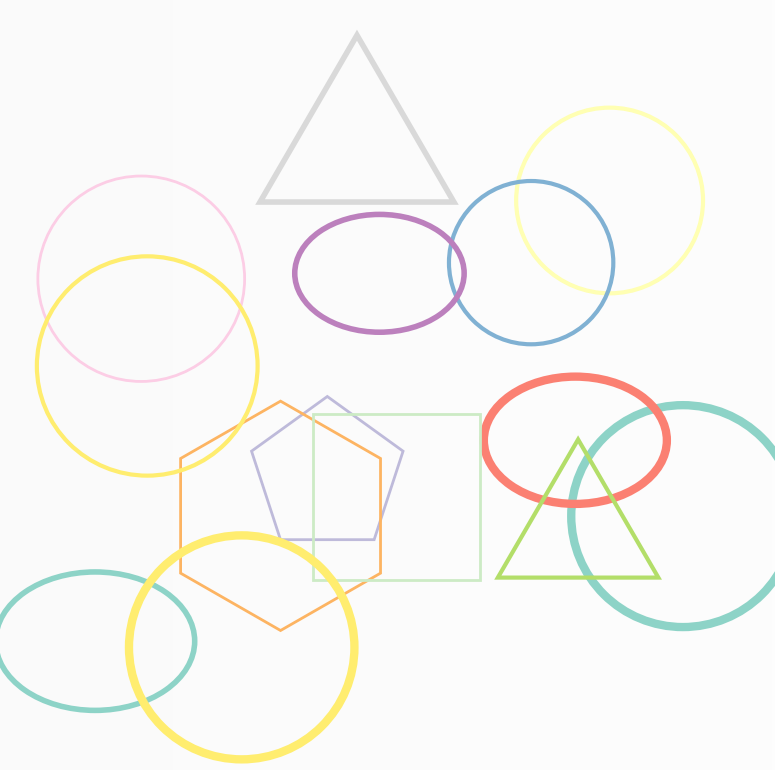[{"shape": "circle", "thickness": 3, "radius": 0.72, "center": [0.881, 0.33]}, {"shape": "oval", "thickness": 2, "radius": 0.64, "center": [0.123, 0.167]}, {"shape": "circle", "thickness": 1.5, "radius": 0.6, "center": [0.787, 0.74]}, {"shape": "pentagon", "thickness": 1, "radius": 0.51, "center": [0.422, 0.382]}, {"shape": "oval", "thickness": 3, "radius": 0.59, "center": [0.742, 0.428]}, {"shape": "circle", "thickness": 1.5, "radius": 0.53, "center": [0.685, 0.659]}, {"shape": "hexagon", "thickness": 1, "radius": 0.74, "center": [0.362, 0.33]}, {"shape": "triangle", "thickness": 1.5, "radius": 0.6, "center": [0.746, 0.31]}, {"shape": "circle", "thickness": 1, "radius": 0.67, "center": [0.182, 0.638]}, {"shape": "triangle", "thickness": 2, "radius": 0.72, "center": [0.461, 0.81]}, {"shape": "oval", "thickness": 2, "radius": 0.55, "center": [0.49, 0.645]}, {"shape": "square", "thickness": 1, "radius": 0.54, "center": [0.512, 0.355]}, {"shape": "circle", "thickness": 3, "radius": 0.73, "center": [0.312, 0.159]}, {"shape": "circle", "thickness": 1.5, "radius": 0.71, "center": [0.19, 0.525]}]